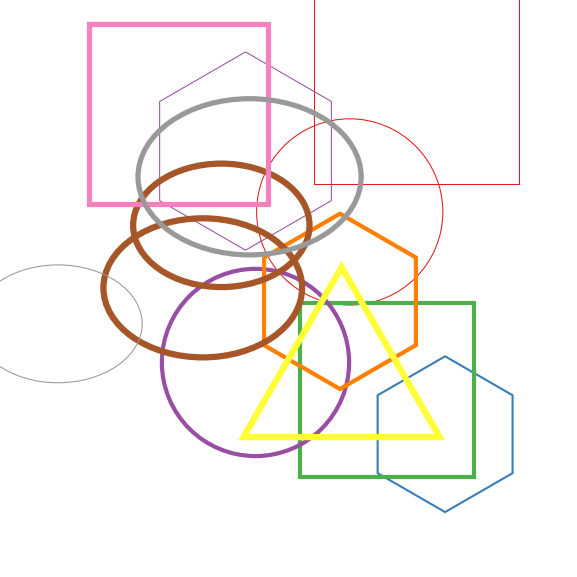[{"shape": "square", "thickness": 0.5, "radius": 0.89, "center": [0.721, 0.858]}, {"shape": "circle", "thickness": 0.5, "radius": 0.81, "center": [0.606, 0.632]}, {"shape": "hexagon", "thickness": 1, "radius": 0.67, "center": [0.771, 0.247]}, {"shape": "square", "thickness": 2, "radius": 0.75, "center": [0.671, 0.324]}, {"shape": "hexagon", "thickness": 0.5, "radius": 0.86, "center": [0.425, 0.738]}, {"shape": "circle", "thickness": 2, "radius": 0.81, "center": [0.442, 0.371]}, {"shape": "hexagon", "thickness": 2, "radius": 0.76, "center": [0.589, 0.477]}, {"shape": "triangle", "thickness": 3, "radius": 0.98, "center": [0.591, 0.34]}, {"shape": "oval", "thickness": 3, "radius": 0.76, "center": [0.383, 0.609]}, {"shape": "oval", "thickness": 3, "radius": 0.86, "center": [0.351, 0.501]}, {"shape": "square", "thickness": 2.5, "radius": 0.78, "center": [0.309, 0.802]}, {"shape": "oval", "thickness": 2.5, "radius": 0.97, "center": [0.432, 0.693]}, {"shape": "oval", "thickness": 0.5, "radius": 0.73, "center": [0.1, 0.438]}]